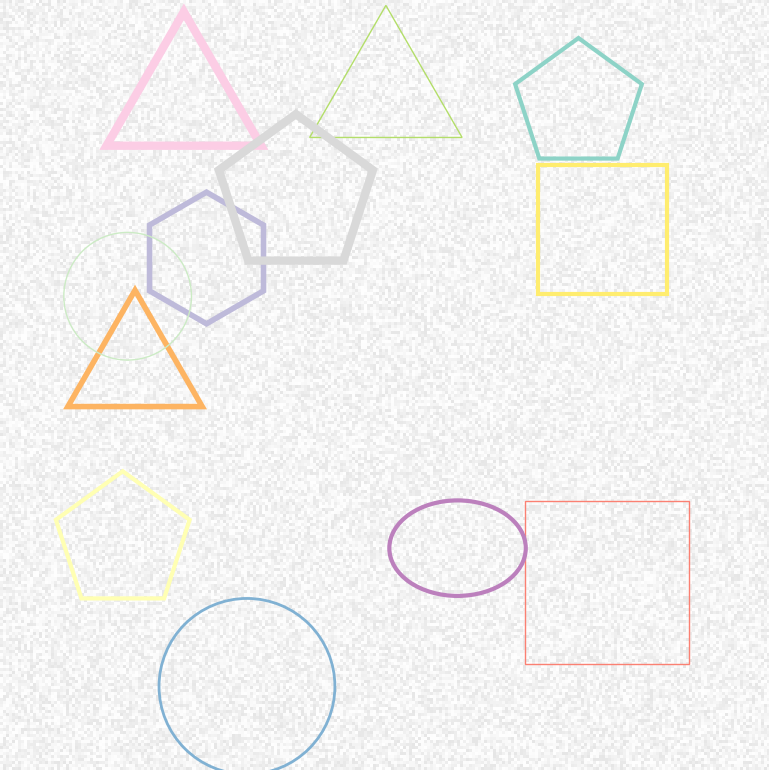[{"shape": "pentagon", "thickness": 1.5, "radius": 0.43, "center": [0.751, 0.864]}, {"shape": "pentagon", "thickness": 1.5, "radius": 0.46, "center": [0.159, 0.297]}, {"shape": "hexagon", "thickness": 2, "radius": 0.43, "center": [0.268, 0.665]}, {"shape": "square", "thickness": 0.5, "radius": 0.53, "center": [0.788, 0.244]}, {"shape": "circle", "thickness": 1, "radius": 0.57, "center": [0.321, 0.109]}, {"shape": "triangle", "thickness": 2, "radius": 0.5, "center": [0.175, 0.522]}, {"shape": "triangle", "thickness": 0.5, "radius": 0.57, "center": [0.501, 0.879]}, {"shape": "triangle", "thickness": 3, "radius": 0.58, "center": [0.239, 0.869]}, {"shape": "pentagon", "thickness": 3, "radius": 0.53, "center": [0.384, 0.747]}, {"shape": "oval", "thickness": 1.5, "radius": 0.44, "center": [0.594, 0.288]}, {"shape": "circle", "thickness": 0.5, "radius": 0.41, "center": [0.166, 0.615]}, {"shape": "square", "thickness": 1.5, "radius": 0.42, "center": [0.782, 0.702]}]